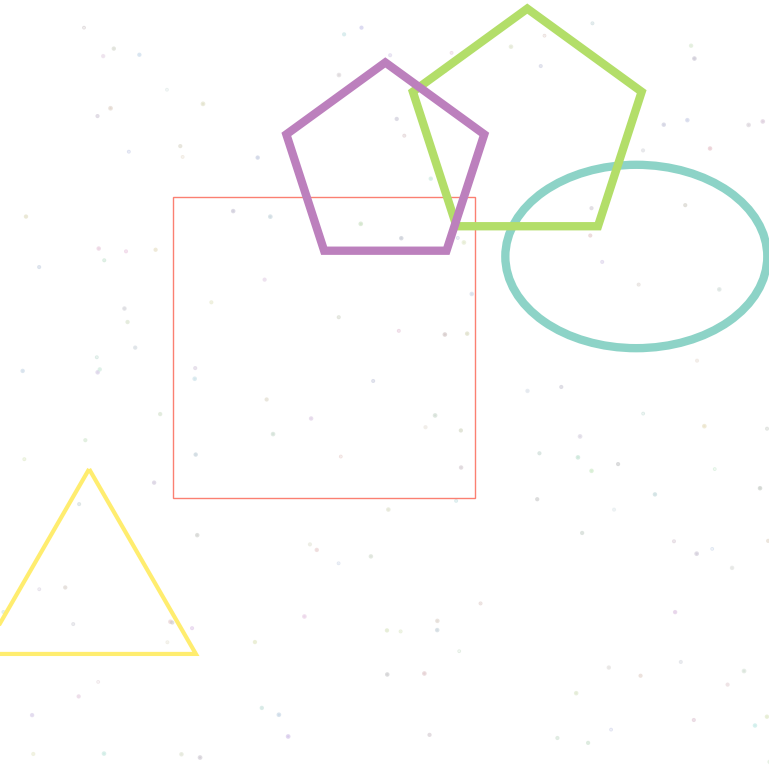[{"shape": "oval", "thickness": 3, "radius": 0.85, "center": [0.826, 0.667]}, {"shape": "square", "thickness": 0.5, "radius": 0.98, "center": [0.421, 0.549]}, {"shape": "pentagon", "thickness": 3, "radius": 0.78, "center": [0.685, 0.833]}, {"shape": "pentagon", "thickness": 3, "radius": 0.68, "center": [0.5, 0.784]}, {"shape": "triangle", "thickness": 1.5, "radius": 0.8, "center": [0.116, 0.231]}]